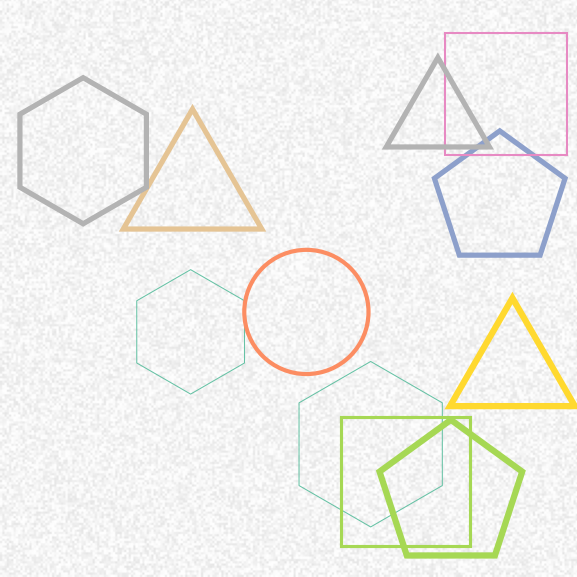[{"shape": "hexagon", "thickness": 0.5, "radius": 0.72, "center": [0.642, 0.23]}, {"shape": "hexagon", "thickness": 0.5, "radius": 0.54, "center": [0.33, 0.424]}, {"shape": "circle", "thickness": 2, "radius": 0.54, "center": [0.531, 0.459]}, {"shape": "pentagon", "thickness": 2.5, "radius": 0.59, "center": [0.865, 0.654]}, {"shape": "square", "thickness": 1, "radius": 0.53, "center": [0.876, 0.837]}, {"shape": "pentagon", "thickness": 3, "radius": 0.65, "center": [0.781, 0.142]}, {"shape": "square", "thickness": 1.5, "radius": 0.56, "center": [0.702, 0.166]}, {"shape": "triangle", "thickness": 3, "radius": 0.62, "center": [0.887, 0.358]}, {"shape": "triangle", "thickness": 2.5, "radius": 0.69, "center": [0.333, 0.672]}, {"shape": "triangle", "thickness": 2.5, "radius": 0.52, "center": [0.758, 0.796]}, {"shape": "hexagon", "thickness": 2.5, "radius": 0.63, "center": [0.144, 0.738]}]